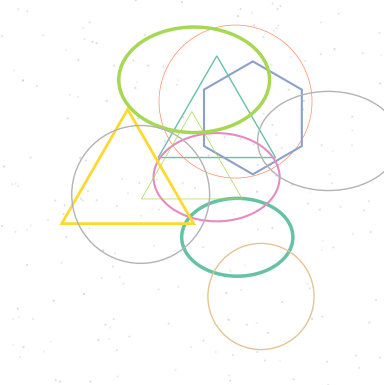[{"shape": "triangle", "thickness": 1, "radius": 0.88, "center": [0.563, 0.679]}, {"shape": "oval", "thickness": 2.5, "radius": 0.72, "center": [0.616, 0.384]}, {"shape": "circle", "thickness": 0.5, "radius": 0.99, "center": [0.612, 0.736]}, {"shape": "hexagon", "thickness": 1.5, "radius": 0.73, "center": [0.657, 0.694]}, {"shape": "oval", "thickness": 1.5, "radius": 0.82, "center": [0.563, 0.54]}, {"shape": "triangle", "thickness": 0.5, "radius": 0.76, "center": [0.498, 0.559]}, {"shape": "oval", "thickness": 2.5, "radius": 0.98, "center": [0.504, 0.793]}, {"shape": "triangle", "thickness": 2, "radius": 0.99, "center": [0.332, 0.518]}, {"shape": "circle", "thickness": 1, "radius": 0.69, "center": [0.678, 0.23]}, {"shape": "oval", "thickness": 1, "radius": 0.92, "center": [0.853, 0.634]}, {"shape": "circle", "thickness": 1, "radius": 0.9, "center": [0.365, 0.495]}]